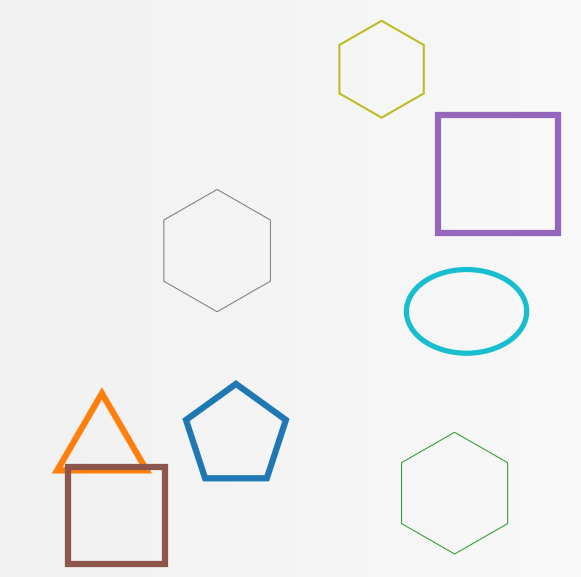[{"shape": "pentagon", "thickness": 3, "radius": 0.45, "center": [0.406, 0.244]}, {"shape": "triangle", "thickness": 3, "radius": 0.44, "center": [0.175, 0.229]}, {"shape": "hexagon", "thickness": 0.5, "radius": 0.53, "center": [0.782, 0.145]}, {"shape": "square", "thickness": 3, "radius": 0.51, "center": [0.857, 0.698]}, {"shape": "square", "thickness": 3, "radius": 0.42, "center": [0.2, 0.107]}, {"shape": "hexagon", "thickness": 0.5, "radius": 0.53, "center": [0.374, 0.565]}, {"shape": "hexagon", "thickness": 1, "radius": 0.42, "center": [0.657, 0.879]}, {"shape": "oval", "thickness": 2.5, "radius": 0.52, "center": [0.803, 0.46]}]